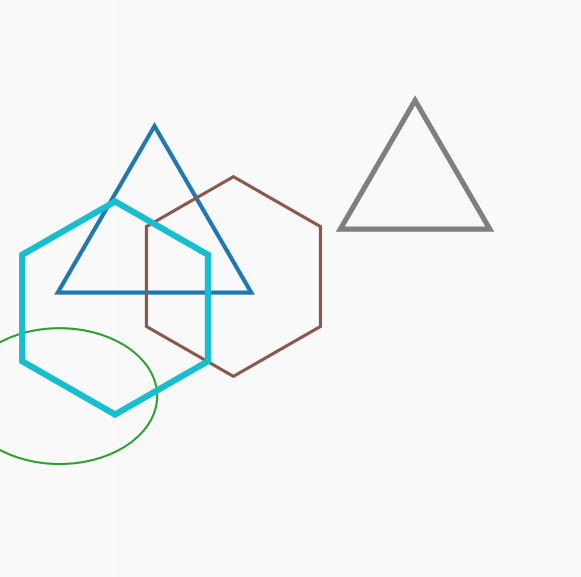[{"shape": "triangle", "thickness": 2, "radius": 0.96, "center": [0.266, 0.589]}, {"shape": "oval", "thickness": 1, "radius": 0.84, "center": [0.102, 0.313]}, {"shape": "hexagon", "thickness": 1.5, "radius": 0.86, "center": [0.402, 0.52]}, {"shape": "triangle", "thickness": 2.5, "radius": 0.74, "center": [0.714, 0.677]}, {"shape": "hexagon", "thickness": 3, "radius": 0.92, "center": [0.198, 0.466]}]